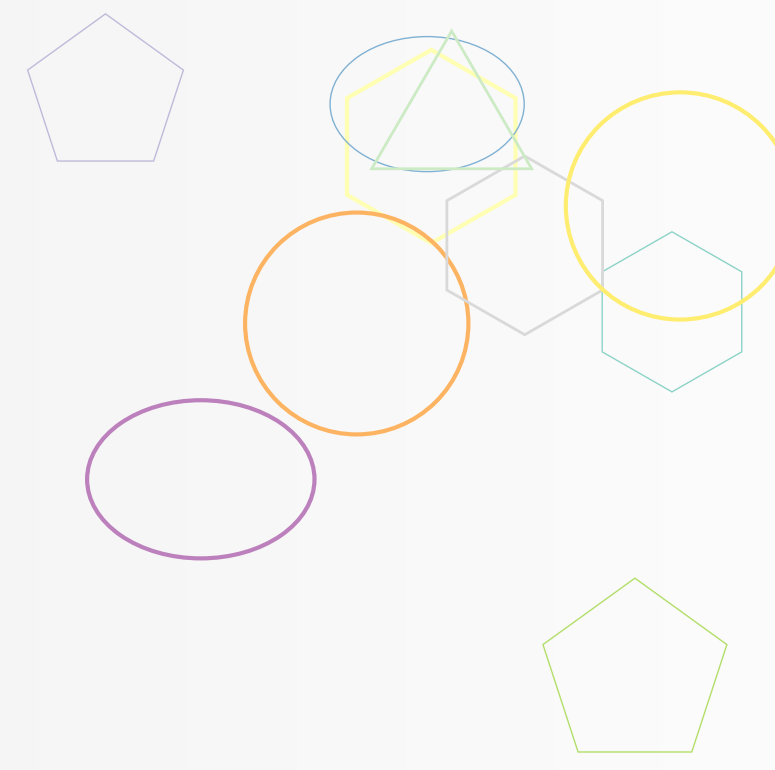[{"shape": "hexagon", "thickness": 0.5, "radius": 0.52, "center": [0.867, 0.595]}, {"shape": "hexagon", "thickness": 1.5, "radius": 0.63, "center": [0.556, 0.81]}, {"shape": "pentagon", "thickness": 0.5, "radius": 0.53, "center": [0.136, 0.876]}, {"shape": "oval", "thickness": 0.5, "radius": 0.63, "center": [0.551, 0.865]}, {"shape": "circle", "thickness": 1.5, "radius": 0.72, "center": [0.46, 0.58]}, {"shape": "pentagon", "thickness": 0.5, "radius": 0.62, "center": [0.819, 0.124]}, {"shape": "hexagon", "thickness": 1, "radius": 0.58, "center": [0.677, 0.681]}, {"shape": "oval", "thickness": 1.5, "radius": 0.73, "center": [0.259, 0.378]}, {"shape": "triangle", "thickness": 1, "radius": 0.6, "center": [0.583, 0.84]}, {"shape": "circle", "thickness": 1.5, "radius": 0.74, "center": [0.878, 0.733]}]